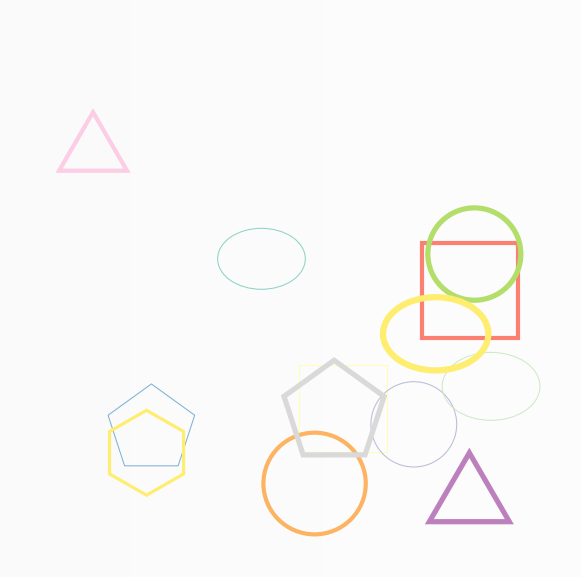[{"shape": "oval", "thickness": 0.5, "radius": 0.38, "center": [0.45, 0.551]}, {"shape": "square", "thickness": 0.5, "radius": 0.38, "center": [0.59, 0.292]}, {"shape": "circle", "thickness": 0.5, "radius": 0.37, "center": [0.712, 0.264]}, {"shape": "square", "thickness": 2, "radius": 0.41, "center": [0.809, 0.496]}, {"shape": "pentagon", "thickness": 0.5, "radius": 0.39, "center": [0.26, 0.256]}, {"shape": "circle", "thickness": 2, "radius": 0.44, "center": [0.541, 0.162]}, {"shape": "circle", "thickness": 2.5, "radius": 0.4, "center": [0.816, 0.559]}, {"shape": "triangle", "thickness": 2, "radius": 0.34, "center": [0.16, 0.737]}, {"shape": "pentagon", "thickness": 2.5, "radius": 0.45, "center": [0.575, 0.285]}, {"shape": "triangle", "thickness": 2.5, "radius": 0.4, "center": [0.807, 0.136]}, {"shape": "oval", "thickness": 0.5, "radius": 0.42, "center": [0.845, 0.33]}, {"shape": "hexagon", "thickness": 1.5, "radius": 0.37, "center": [0.252, 0.215]}, {"shape": "oval", "thickness": 3, "radius": 0.45, "center": [0.75, 0.421]}]